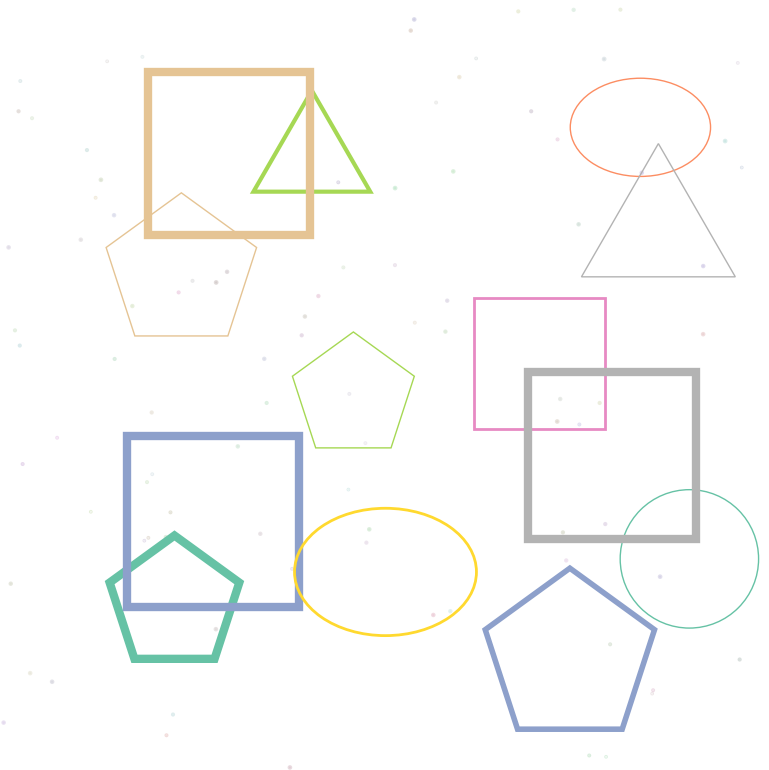[{"shape": "pentagon", "thickness": 3, "radius": 0.44, "center": [0.227, 0.216]}, {"shape": "circle", "thickness": 0.5, "radius": 0.45, "center": [0.895, 0.274]}, {"shape": "oval", "thickness": 0.5, "radius": 0.46, "center": [0.832, 0.835]}, {"shape": "square", "thickness": 3, "radius": 0.56, "center": [0.277, 0.323]}, {"shape": "pentagon", "thickness": 2, "radius": 0.58, "center": [0.74, 0.146]}, {"shape": "square", "thickness": 1, "radius": 0.43, "center": [0.701, 0.528]}, {"shape": "triangle", "thickness": 1.5, "radius": 0.44, "center": [0.405, 0.795]}, {"shape": "pentagon", "thickness": 0.5, "radius": 0.42, "center": [0.459, 0.486]}, {"shape": "oval", "thickness": 1, "radius": 0.59, "center": [0.501, 0.257]}, {"shape": "square", "thickness": 3, "radius": 0.53, "center": [0.298, 0.801]}, {"shape": "pentagon", "thickness": 0.5, "radius": 0.51, "center": [0.236, 0.647]}, {"shape": "square", "thickness": 3, "radius": 0.54, "center": [0.795, 0.408]}, {"shape": "triangle", "thickness": 0.5, "radius": 0.58, "center": [0.855, 0.698]}]